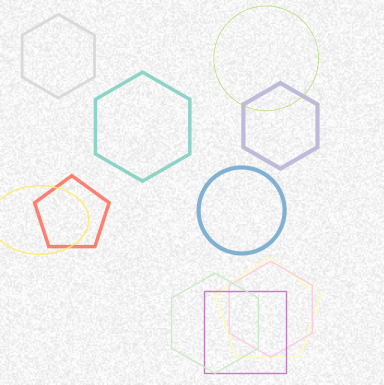[{"shape": "hexagon", "thickness": 2.5, "radius": 0.71, "center": [0.37, 0.671]}, {"shape": "pentagon", "thickness": 1, "radius": 0.72, "center": [0.696, 0.189]}, {"shape": "hexagon", "thickness": 3, "radius": 0.56, "center": [0.728, 0.673]}, {"shape": "pentagon", "thickness": 2.5, "radius": 0.51, "center": [0.187, 0.442]}, {"shape": "circle", "thickness": 3, "radius": 0.56, "center": [0.628, 0.453]}, {"shape": "circle", "thickness": 0.5, "radius": 0.68, "center": [0.691, 0.848]}, {"shape": "hexagon", "thickness": 1, "radius": 0.62, "center": [0.703, 0.197]}, {"shape": "hexagon", "thickness": 2, "radius": 0.54, "center": [0.151, 0.854]}, {"shape": "square", "thickness": 1, "radius": 0.53, "center": [0.636, 0.138]}, {"shape": "hexagon", "thickness": 1, "radius": 0.65, "center": [0.558, 0.161]}, {"shape": "oval", "thickness": 1, "radius": 0.64, "center": [0.103, 0.429]}]